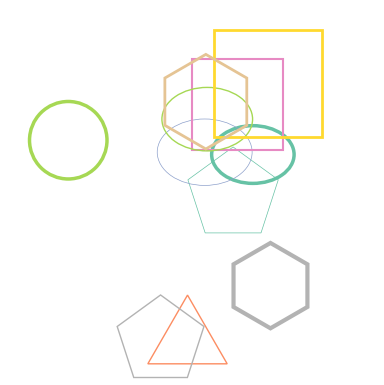[{"shape": "oval", "thickness": 2.5, "radius": 0.54, "center": [0.657, 0.599]}, {"shape": "pentagon", "thickness": 0.5, "radius": 0.62, "center": [0.605, 0.495]}, {"shape": "triangle", "thickness": 1, "radius": 0.59, "center": [0.487, 0.115]}, {"shape": "oval", "thickness": 0.5, "radius": 0.62, "center": [0.532, 0.605]}, {"shape": "square", "thickness": 1.5, "radius": 0.59, "center": [0.616, 0.729]}, {"shape": "oval", "thickness": 1, "radius": 0.59, "center": [0.538, 0.691]}, {"shape": "circle", "thickness": 2.5, "radius": 0.5, "center": [0.177, 0.636]}, {"shape": "square", "thickness": 2, "radius": 0.7, "center": [0.696, 0.783]}, {"shape": "hexagon", "thickness": 2, "radius": 0.61, "center": [0.535, 0.736]}, {"shape": "pentagon", "thickness": 1, "radius": 0.59, "center": [0.417, 0.115]}, {"shape": "hexagon", "thickness": 3, "radius": 0.55, "center": [0.703, 0.258]}]